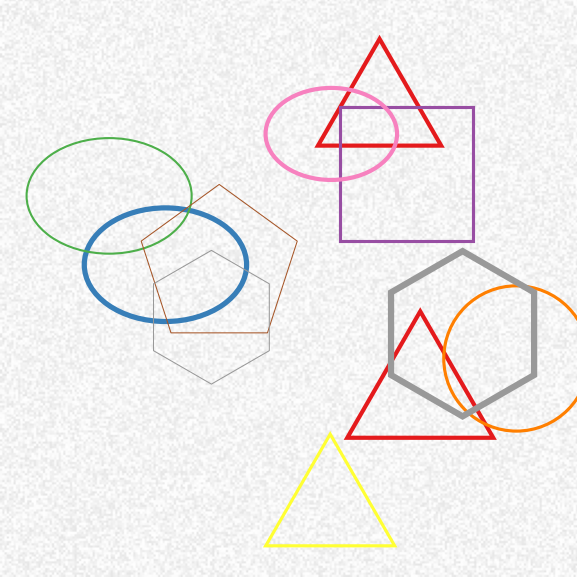[{"shape": "triangle", "thickness": 2, "radius": 0.73, "center": [0.728, 0.314]}, {"shape": "triangle", "thickness": 2, "radius": 0.62, "center": [0.657, 0.809]}, {"shape": "oval", "thickness": 2.5, "radius": 0.7, "center": [0.286, 0.541]}, {"shape": "oval", "thickness": 1, "radius": 0.71, "center": [0.189, 0.66]}, {"shape": "square", "thickness": 1.5, "radius": 0.58, "center": [0.703, 0.698]}, {"shape": "circle", "thickness": 1.5, "radius": 0.63, "center": [0.894, 0.378]}, {"shape": "triangle", "thickness": 1.5, "radius": 0.64, "center": [0.572, 0.118]}, {"shape": "pentagon", "thickness": 0.5, "radius": 0.71, "center": [0.38, 0.538]}, {"shape": "oval", "thickness": 2, "radius": 0.57, "center": [0.574, 0.767]}, {"shape": "hexagon", "thickness": 3, "radius": 0.72, "center": [0.801, 0.421]}, {"shape": "hexagon", "thickness": 0.5, "radius": 0.58, "center": [0.366, 0.45]}]